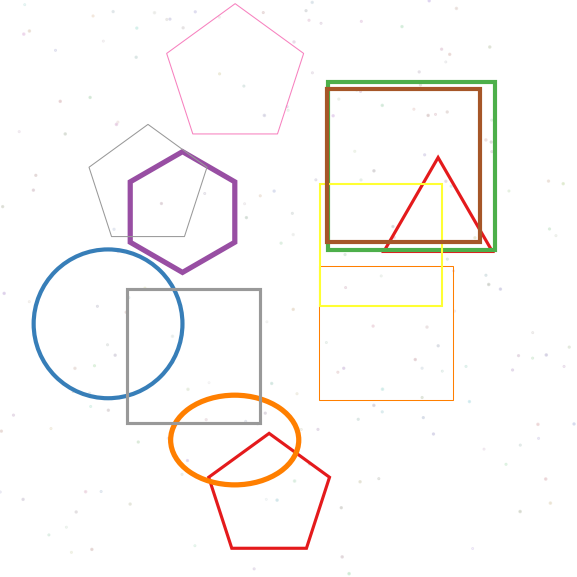[{"shape": "pentagon", "thickness": 1.5, "radius": 0.55, "center": [0.466, 0.139]}, {"shape": "triangle", "thickness": 1.5, "radius": 0.54, "center": [0.759, 0.618]}, {"shape": "circle", "thickness": 2, "radius": 0.64, "center": [0.187, 0.438]}, {"shape": "square", "thickness": 2, "radius": 0.73, "center": [0.713, 0.712]}, {"shape": "hexagon", "thickness": 2.5, "radius": 0.52, "center": [0.316, 0.632]}, {"shape": "square", "thickness": 0.5, "radius": 0.58, "center": [0.669, 0.422]}, {"shape": "oval", "thickness": 2.5, "radius": 0.55, "center": [0.406, 0.237]}, {"shape": "square", "thickness": 1, "radius": 0.53, "center": [0.66, 0.575]}, {"shape": "square", "thickness": 2, "radius": 0.66, "center": [0.698, 0.712]}, {"shape": "pentagon", "thickness": 0.5, "radius": 0.62, "center": [0.407, 0.868]}, {"shape": "pentagon", "thickness": 0.5, "radius": 0.54, "center": [0.256, 0.676]}, {"shape": "square", "thickness": 1.5, "radius": 0.58, "center": [0.335, 0.382]}]